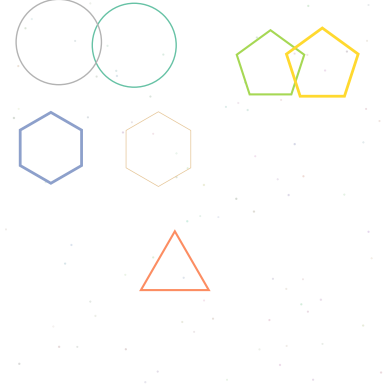[{"shape": "circle", "thickness": 1, "radius": 0.54, "center": [0.349, 0.883]}, {"shape": "triangle", "thickness": 1.5, "radius": 0.51, "center": [0.454, 0.297]}, {"shape": "hexagon", "thickness": 2, "radius": 0.46, "center": [0.132, 0.616]}, {"shape": "pentagon", "thickness": 1.5, "radius": 0.46, "center": [0.703, 0.829]}, {"shape": "pentagon", "thickness": 2, "radius": 0.49, "center": [0.837, 0.829]}, {"shape": "hexagon", "thickness": 0.5, "radius": 0.49, "center": [0.411, 0.613]}, {"shape": "circle", "thickness": 1, "radius": 0.55, "center": [0.153, 0.891]}]